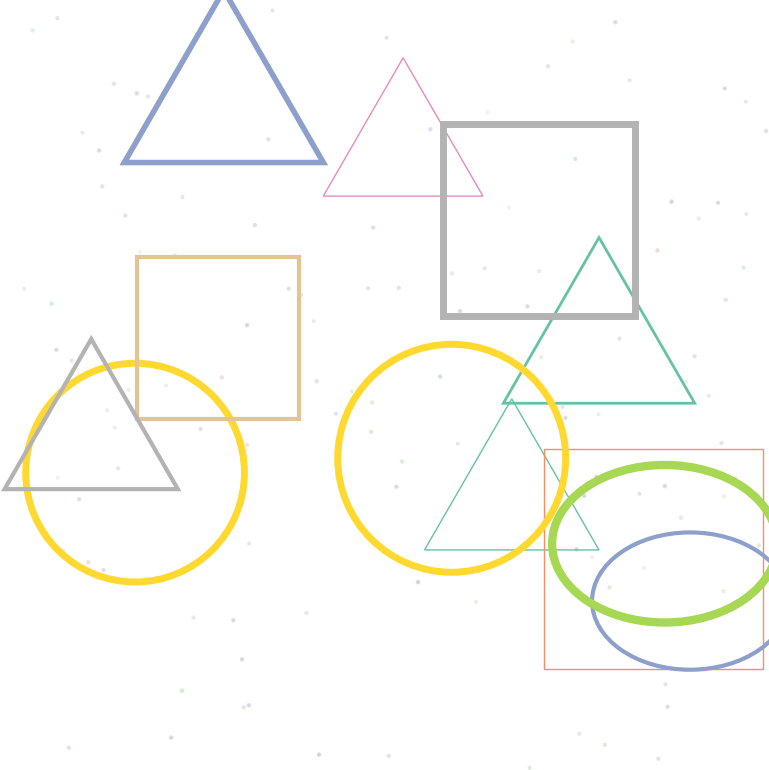[{"shape": "triangle", "thickness": 0.5, "radius": 0.65, "center": [0.665, 0.351]}, {"shape": "triangle", "thickness": 1, "radius": 0.72, "center": [0.778, 0.548]}, {"shape": "square", "thickness": 0.5, "radius": 0.71, "center": [0.849, 0.274]}, {"shape": "oval", "thickness": 1.5, "radius": 0.64, "center": [0.896, 0.219]}, {"shape": "triangle", "thickness": 2, "radius": 0.75, "center": [0.291, 0.864]}, {"shape": "triangle", "thickness": 0.5, "radius": 0.6, "center": [0.524, 0.805]}, {"shape": "oval", "thickness": 3, "radius": 0.73, "center": [0.863, 0.294]}, {"shape": "circle", "thickness": 2.5, "radius": 0.71, "center": [0.175, 0.386]}, {"shape": "circle", "thickness": 2.5, "radius": 0.74, "center": [0.587, 0.405]}, {"shape": "square", "thickness": 1.5, "radius": 0.53, "center": [0.283, 0.561]}, {"shape": "triangle", "thickness": 1.5, "radius": 0.65, "center": [0.118, 0.43]}, {"shape": "square", "thickness": 2.5, "radius": 0.62, "center": [0.7, 0.714]}]